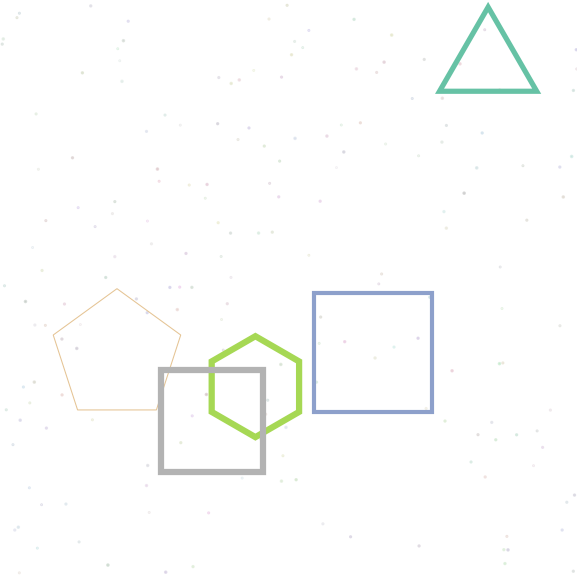[{"shape": "triangle", "thickness": 2.5, "radius": 0.49, "center": [0.845, 0.89]}, {"shape": "square", "thickness": 2, "radius": 0.51, "center": [0.646, 0.389]}, {"shape": "hexagon", "thickness": 3, "radius": 0.44, "center": [0.442, 0.33]}, {"shape": "pentagon", "thickness": 0.5, "radius": 0.58, "center": [0.203, 0.383]}, {"shape": "square", "thickness": 3, "radius": 0.44, "center": [0.367, 0.27]}]